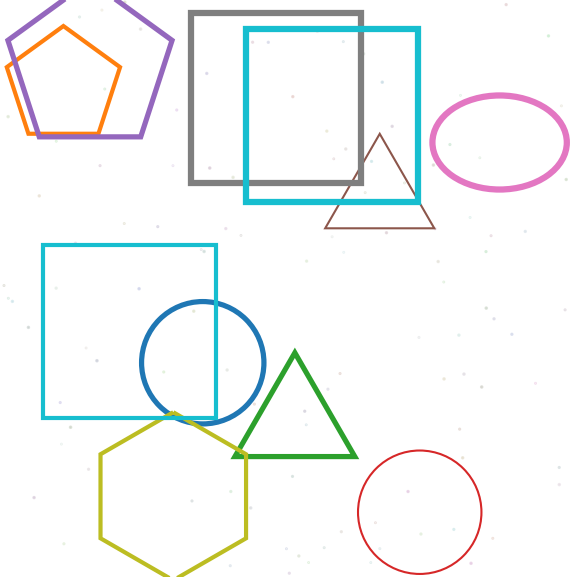[{"shape": "circle", "thickness": 2.5, "radius": 0.53, "center": [0.351, 0.371]}, {"shape": "pentagon", "thickness": 2, "radius": 0.52, "center": [0.11, 0.851]}, {"shape": "triangle", "thickness": 2.5, "radius": 0.6, "center": [0.511, 0.268]}, {"shape": "circle", "thickness": 1, "radius": 0.53, "center": [0.727, 0.112]}, {"shape": "pentagon", "thickness": 2.5, "radius": 0.75, "center": [0.156, 0.883]}, {"shape": "triangle", "thickness": 1, "radius": 0.55, "center": [0.658, 0.658]}, {"shape": "oval", "thickness": 3, "radius": 0.58, "center": [0.865, 0.752]}, {"shape": "square", "thickness": 3, "radius": 0.74, "center": [0.477, 0.83]}, {"shape": "hexagon", "thickness": 2, "radius": 0.73, "center": [0.3, 0.14]}, {"shape": "square", "thickness": 2, "radius": 0.75, "center": [0.224, 0.425]}, {"shape": "square", "thickness": 3, "radius": 0.75, "center": [0.575, 0.799]}]